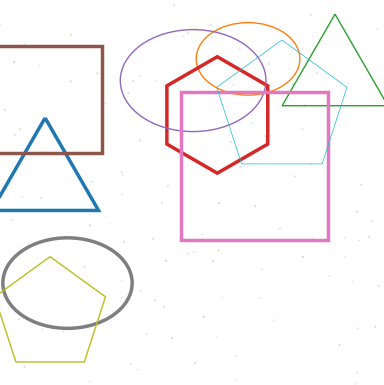[{"shape": "triangle", "thickness": 2.5, "radius": 0.8, "center": [0.117, 0.533]}, {"shape": "oval", "thickness": 1, "radius": 0.67, "center": [0.644, 0.847]}, {"shape": "triangle", "thickness": 1, "radius": 0.79, "center": [0.87, 0.805]}, {"shape": "hexagon", "thickness": 2.5, "radius": 0.76, "center": [0.564, 0.701]}, {"shape": "oval", "thickness": 1, "radius": 0.95, "center": [0.502, 0.791]}, {"shape": "square", "thickness": 2.5, "radius": 0.7, "center": [0.126, 0.742]}, {"shape": "square", "thickness": 2.5, "radius": 0.96, "center": [0.661, 0.569]}, {"shape": "oval", "thickness": 2.5, "radius": 0.84, "center": [0.175, 0.265]}, {"shape": "pentagon", "thickness": 1, "radius": 0.76, "center": [0.13, 0.182]}, {"shape": "pentagon", "thickness": 0.5, "radius": 0.89, "center": [0.732, 0.718]}]